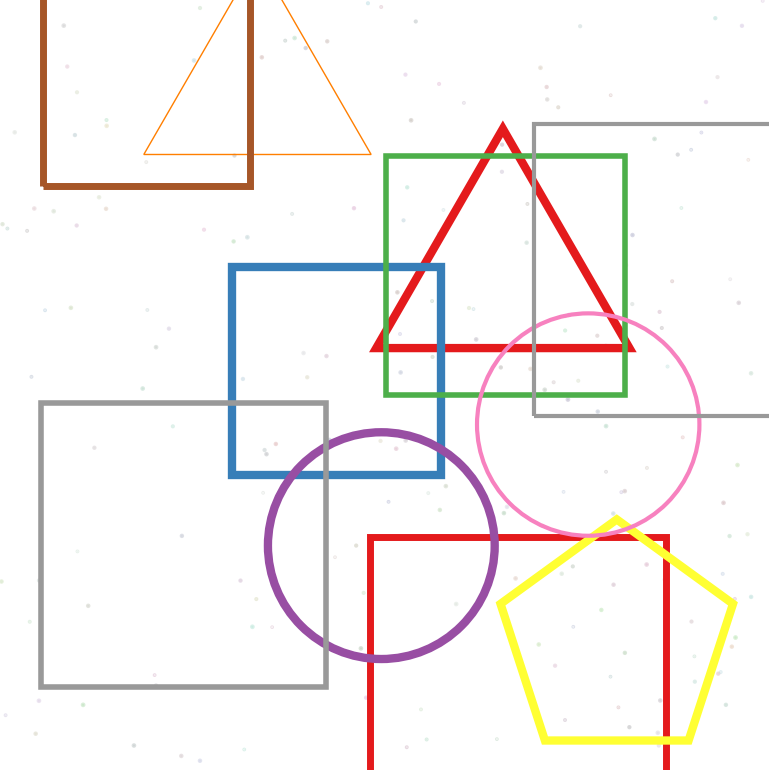[{"shape": "square", "thickness": 2.5, "radius": 0.96, "center": [0.673, 0.111]}, {"shape": "triangle", "thickness": 3, "radius": 0.95, "center": [0.653, 0.643]}, {"shape": "square", "thickness": 3, "radius": 0.68, "center": [0.437, 0.518]}, {"shape": "square", "thickness": 2, "radius": 0.77, "center": [0.657, 0.642]}, {"shape": "circle", "thickness": 3, "radius": 0.74, "center": [0.495, 0.291]}, {"shape": "triangle", "thickness": 0.5, "radius": 0.85, "center": [0.334, 0.885]}, {"shape": "pentagon", "thickness": 3, "radius": 0.79, "center": [0.801, 0.167]}, {"shape": "square", "thickness": 2.5, "radius": 0.67, "center": [0.19, 0.893]}, {"shape": "circle", "thickness": 1.5, "radius": 0.72, "center": [0.764, 0.449]}, {"shape": "square", "thickness": 2, "radius": 0.92, "center": [0.238, 0.292]}, {"shape": "square", "thickness": 1.5, "radius": 0.95, "center": [0.883, 0.649]}]